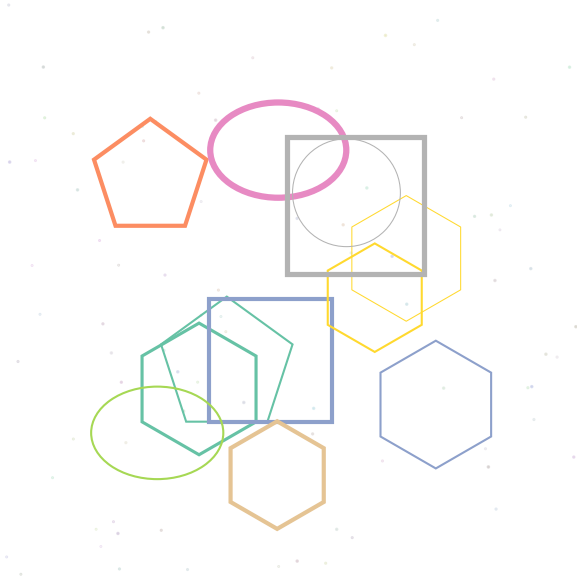[{"shape": "hexagon", "thickness": 1.5, "radius": 0.57, "center": [0.345, 0.326]}, {"shape": "pentagon", "thickness": 1, "radius": 0.6, "center": [0.393, 0.366]}, {"shape": "pentagon", "thickness": 2, "radius": 0.51, "center": [0.26, 0.691]}, {"shape": "square", "thickness": 2, "radius": 0.53, "center": [0.468, 0.375]}, {"shape": "hexagon", "thickness": 1, "radius": 0.55, "center": [0.755, 0.299]}, {"shape": "oval", "thickness": 3, "radius": 0.59, "center": [0.482, 0.739]}, {"shape": "oval", "thickness": 1, "radius": 0.57, "center": [0.272, 0.25]}, {"shape": "hexagon", "thickness": 1, "radius": 0.47, "center": [0.649, 0.484]}, {"shape": "hexagon", "thickness": 0.5, "radius": 0.54, "center": [0.703, 0.552]}, {"shape": "hexagon", "thickness": 2, "radius": 0.47, "center": [0.48, 0.176]}, {"shape": "square", "thickness": 2.5, "radius": 0.59, "center": [0.616, 0.644]}, {"shape": "circle", "thickness": 0.5, "radius": 0.47, "center": [0.6, 0.665]}]